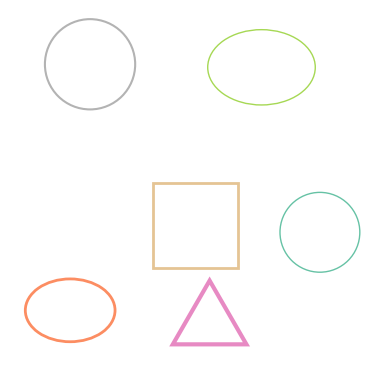[{"shape": "circle", "thickness": 1, "radius": 0.52, "center": [0.831, 0.397]}, {"shape": "oval", "thickness": 2, "radius": 0.58, "center": [0.182, 0.194]}, {"shape": "triangle", "thickness": 3, "radius": 0.55, "center": [0.544, 0.161]}, {"shape": "oval", "thickness": 1, "radius": 0.7, "center": [0.679, 0.825]}, {"shape": "square", "thickness": 2, "radius": 0.55, "center": [0.508, 0.413]}, {"shape": "circle", "thickness": 1.5, "radius": 0.59, "center": [0.234, 0.833]}]